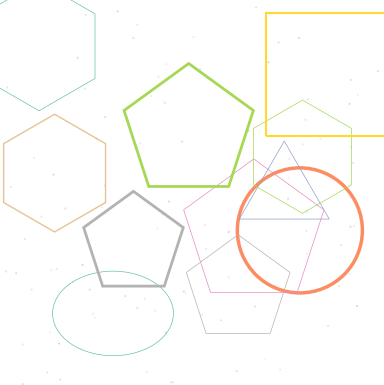[{"shape": "hexagon", "thickness": 0.5, "radius": 0.84, "center": [0.101, 0.88]}, {"shape": "oval", "thickness": 0.5, "radius": 0.78, "center": [0.294, 0.186]}, {"shape": "circle", "thickness": 2.5, "radius": 0.81, "center": [0.779, 0.402]}, {"shape": "triangle", "thickness": 0.5, "radius": 0.67, "center": [0.738, 0.498]}, {"shape": "pentagon", "thickness": 0.5, "radius": 0.96, "center": [0.659, 0.396]}, {"shape": "hexagon", "thickness": 0.5, "radius": 0.73, "center": [0.786, 0.593]}, {"shape": "pentagon", "thickness": 2, "radius": 0.88, "center": [0.49, 0.658]}, {"shape": "square", "thickness": 1.5, "radius": 0.8, "center": [0.851, 0.806]}, {"shape": "hexagon", "thickness": 1, "radius": 0.76, "center": [0.142, 0.55]}, {"shape": "pentagon", "thickness": 0.5, "radius": 0.71, "center": [0.619, 0.249]}, {"shape": "pentagon", "thickness": 2, "radius": 0.68, "center": [0.347, 0.367]}]